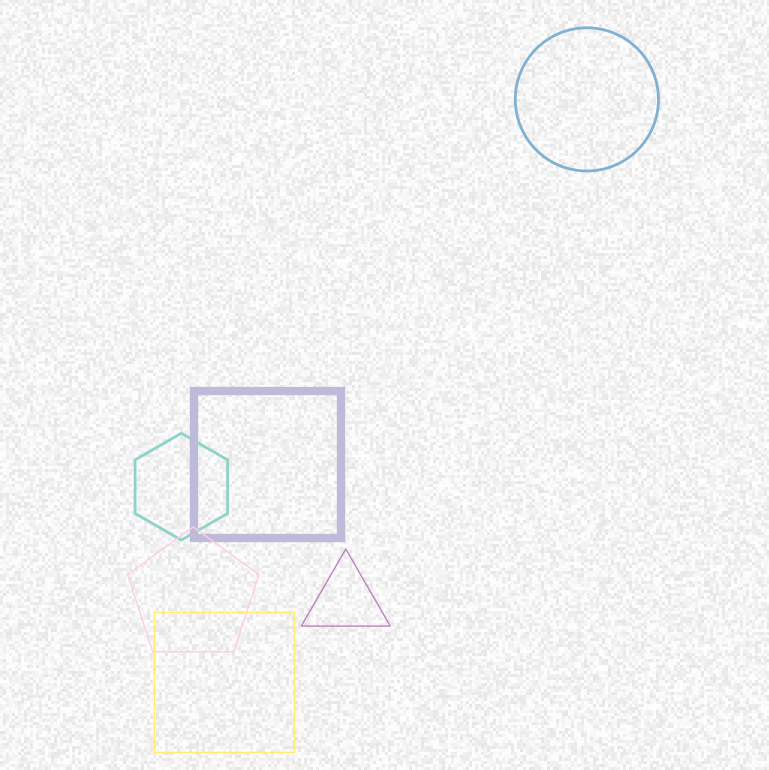[{"shape": "hexagon", "thickness": 1, "radius": 0.35, "center": [0.236, 0.368]}, {"shape": "square", "thickness": 3, "radius": 0.48, "center": [0.348, 0.397]}, {"shape": "circle", "thickness": 1, "radius": 0.46, "center": [0.762, 0.871]}, {"shape": "pentagon", "thickness": 0.5, "radius": 0.45, "center": [0.251, 0.226]}, {"shape": "triangle", "thickness": 0.5, "radius": 0.33, "center": [0.449, 0.22]}, {"shape": "square", "thickness": 0.5, "radius": 0.45, "center": [0.291, 0.114]}]